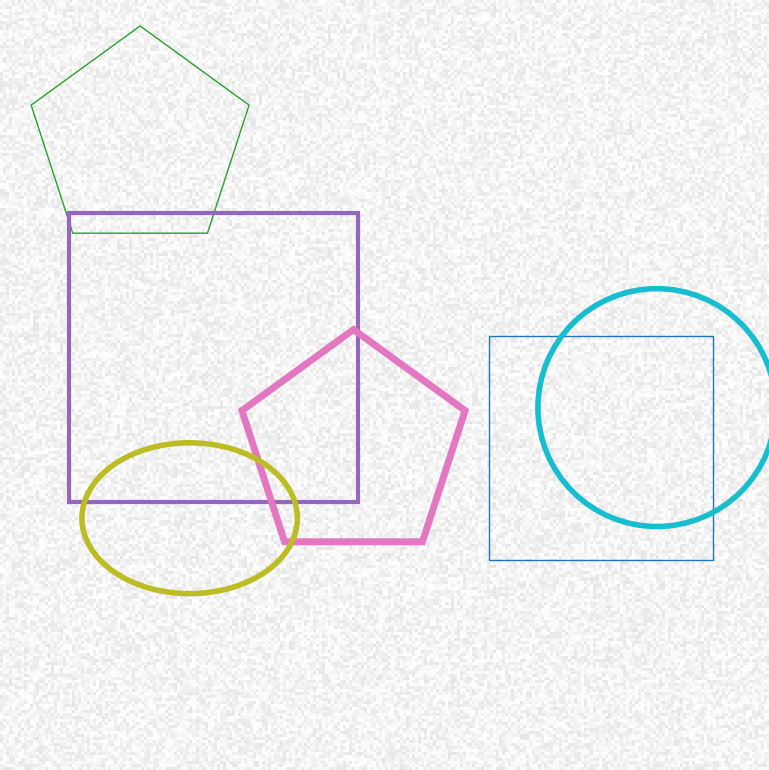[{"shape": "square", "thickness": 0.5, "radius": 0.73, "center": [0.78, 0.418]}, {"shape": "pentagon", "thickness": 0.5, "radius": 0.74, "center": [0.182, 0.818]}, {"shape": "square", "thickness": 1.5, "radius": 0.94, "center": [0.277, 0.536]}, {"shape": "pentagon", "thickness": 2.5, "radius": 0.76, "center": [0.459, 0.42]}, {"shape": "oval", "thickness": 2, "radius": 0.7, "center": [0.246, 0.327]}, {"shape": "circle", "thickness": 2, "radius": 0.77, "center": [0.853, 0.471]}]